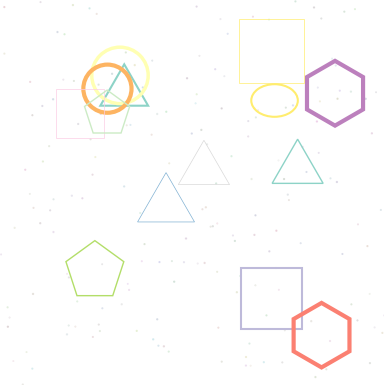[{"shape": "triangle", "thickness": 1, "radius": 0.38, "center": [0.773, 0.562]}, {"shape": "triangle", "thickness": 1.5, "radius": 0.36, "center": [0.323, 0.761]}, {"shape": "circle", "thickness": 2.5, "radius": 0.37, "center": [0.312, 0.804]}, {"shape": "square", "thickness": 1.5, "radius": 0.4, "center": [0.705, 0.225]}, {"shape": "hexagon", "thickness": 3, "radius": 0.42, "center": [0.835, 0.129]}, {"shape": "triangle", "thickness": 0.5, "radius": 0.43, "center": [0.431, 0.466]}, {"shape": "circle", "thickness": 3, "radius": 0.31, "center": [0.279, 0.77]}, {"shape": "pentagon", "thickness": 1, "radius": 0.4, "center": [0.246, 0.296]}, {"shape": "square", "thickness": 0.5, "radius": 0.32, "center": [0.208, 0.705]}, {"shape": "triangle", "thickness": 0.5, "radius": 0.38, "center": [0.53, 0.559]}, {"shape": "hexagon", "thickness": 3, "radius": 0.42, "center": [0.87, 0.758]}, {"shape": "pentagon", "thickness": 1, "radius": 0.31, "center": [0.278, 0.704]}, {"shape": "oval", "thickness": 1.5, "radius": 0.3, "center": [0.713, 0.739]}, {"shape": "square", "thickness": 0.5, "radius": 0.42, "center": [0.705, 0.867]}]